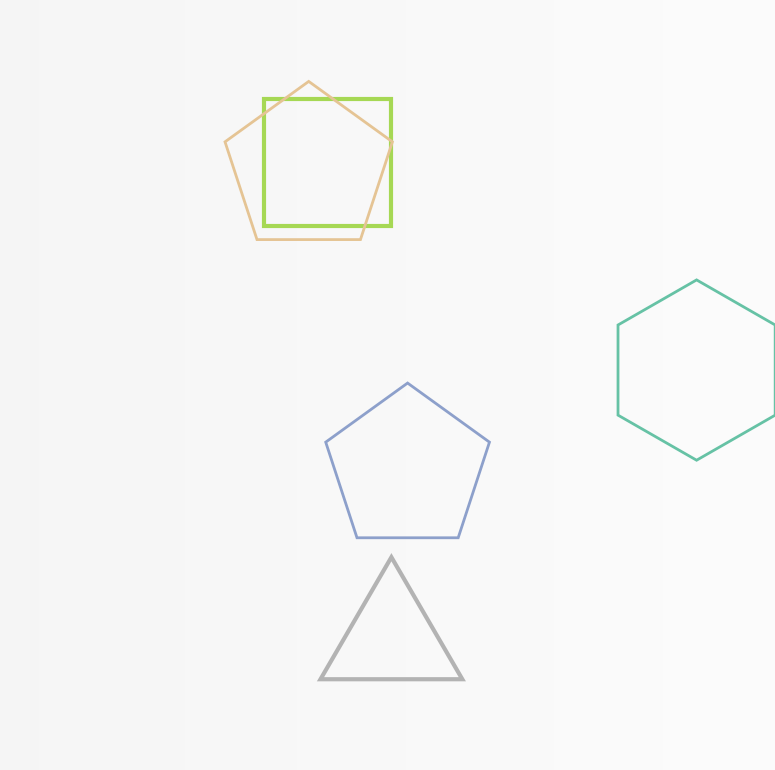[{"shape": "hexagon", "thickness": 1, "radius": 0.59, "center": [0.899, 0.519]}, {"shape": "pentagon", "thickness": 1, "radius": 0.56, "center": [0.526, 0.391]}, {"shape": "square", "thickness": 1.5, "radius": 0.41, "center": [0.423, 0.789]}, {"shape": "pentagon", "thickness": 1, "radius": 0.57, "center": [0.398, 0.781]}, {"shape": "triangle", "thickness": 1.5, "radius": 0.53, "center": [0.505, 0.171]}]